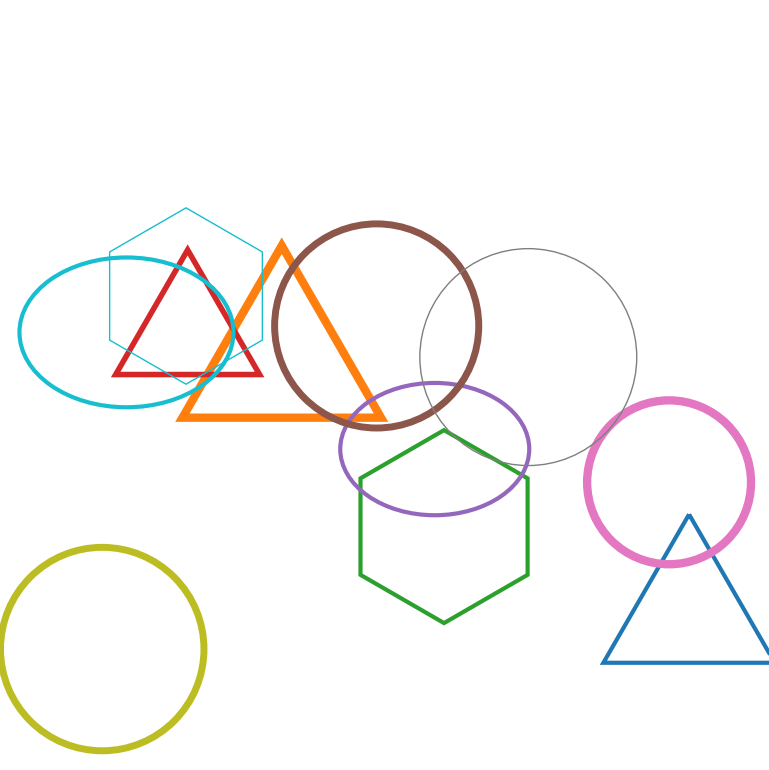[{"shape": "triangle", "thickness": 1.5, "radius": 0.64, "center": [0.895, 0.204]}, {"shape": "triangle", "thickness": 3, "radius": 0.74, "center": [0.366, 0.532]}, {"shape": "hexagon", "thickness": 1.5, "radius": 0.63, "center": [0.577, 0.316]}, {"shape": "triangle", "thickness": 2, "radius": 0.54, "center": [0.244, 0.568]}, {"shape": "oval", "thickness": 1.5, "radius": 0.61, "center": [0.565, 0.417]}, {"shape": "circle", "thickness": 2.5, "radius": 0.66, "center": [0.489, 0.577]}, {"shape": "circle", "thickness": 3, "radius": 0.53, "center": [0.869, 0.374]}, {"shape": "circle", "thickness": 0.5, "radius": 0.7, "center": [0.686, 0.536]}, {"shape": "circle", "thickness": 2.5, "radius": 0.66, "center": [0.133, 0.157]}, {"shape": "hexagon", "thickness": 0.5, "radius": 0.57, "center": [0.242, 0.616]}, {"shape": "oval", "thickness": 1.5, "radius": 0.69, "center": [0.164, 0.568]}]